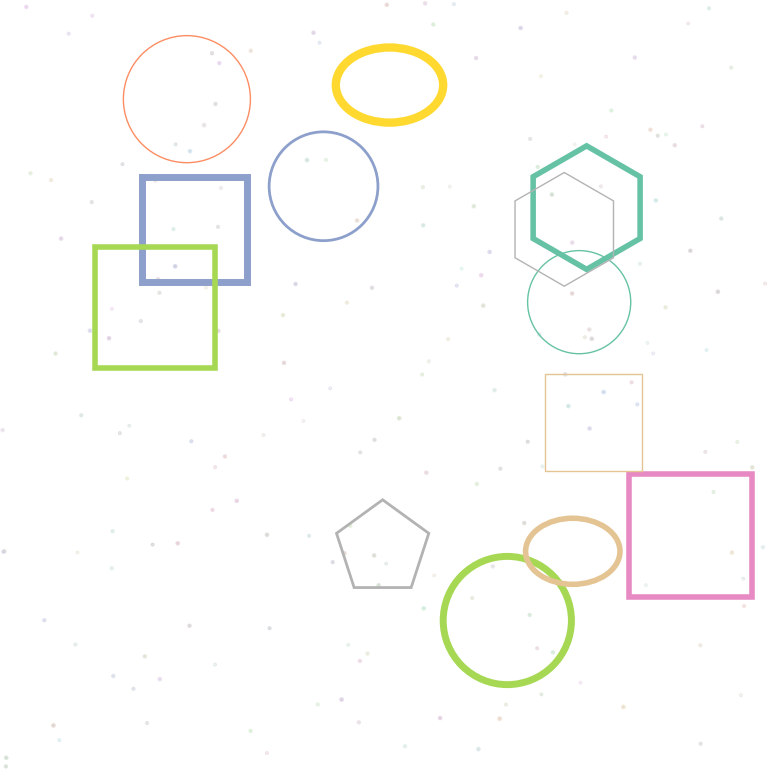[{"shape": "circle", "thickness": 0.5, "radius": 0.33, "center": [0.752, 0.608]}, {"shape": "hexagon", "thickness": 2, "radius": 0.4, "center": [0.762, 0.73]}, {"shape": "circle", "thickness": 0.5, "radius": 0.41, "center": [0.243, 0.871]}, {"shape": "square", "thickness": 2.5, "radius": 0.34, "center": [0.252, 0.702]}, {"shape": "circle", "thickness": 1, "radius": 0.35, "center": [0.42, 0.758]}, {"shape": "square", "thickness": 2, "radius": 0.4, "center": [0.897, 0.305]}, {"shape": "circle", "thickness": 2.5, "radius": 0.42, "center": [0.659, 0.194]}, {"shape": "square", "thickness": 2, "radius": 0.39, "center": [0.201, 0.601]}, {"shape": "oval", "thickness": 3, "radius": 0.35, "center": [0.506, 0.89]}, {"shape": "square", "thickness": 0.5, "radius": 0.31, "center": [0.771, 0.452]}, {"shape": "oval", "thickness": 2, "radius": 0.31, "center": [0.744, 0.284]}, {"shape": "pentagon", "thickness": 1, "radius": 0.31, "center": [0.497, 0.288]}, {"shape": "hexagon", "thickness": 0.5, "radius": 0.37, "center": [0.733, 0.702]}]